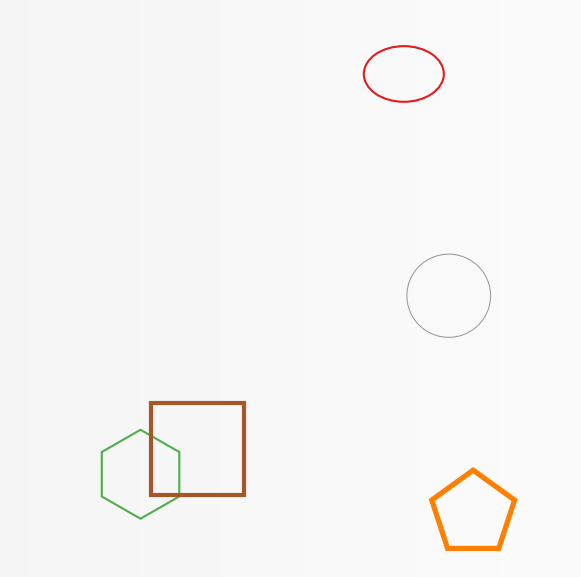[{"shape": "oval", "thickness": 1, "radius": 0.34, "center": [0.695, 0.871]}, {"shape": "hexagon", "thickness": 1, "radius": 0.38, "center": [0.242, 0.178]}, {"shape": "pentagon", "thickness": 2.5, "radius": 0.37, "center": [0.814, 0.11]}, {"shape": "square", "thickness": 2, "radius": 0.4, "center": [0.34, 0.221]}, {"shape": "circle", "thickness": 0.5, "radius": 0.36, "center": [0.772, 0.487]}]